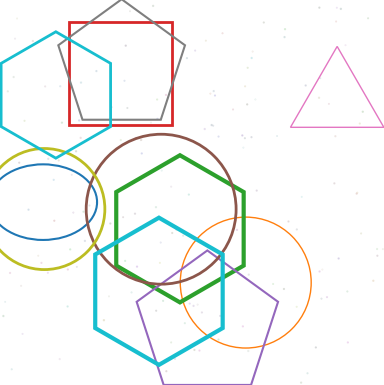[{"shape": "oval", "thickness": 1.5, "radius": 0.7, "center": [0.112, 0.475]}, {"shape": "circle", "thickness": 1, "radius": 0.85, "center": [0.638, 0.266]}, {"shape": "hexagon", "thickness": 3, "radius": 0.96, "center": [0.467, 0.406]}, {"shape": "square", "thickness": 2, "radius": 0.67, "center": [0.313, 0.809]}, {"shape": "pentagon", "thickness": 1.5, "radius": 0.97, "center": [0.539, 0.156]}, {"shape": "circle", "thickness": 2, "radius": 0.97, "center": [0.419, 0.457]}, {"shape": "triangle", "thickness": 1, "radius": 0.7, "center": [0.876, 0.739]}, {"shape": "pentagon", "thickness": 1.5, "radius": 0.86, "center": [0.316, 0.829]}, {"shape": "circle", "thickness": 2, "radius": 0.79, "center": [0.115, 0.457]}, {"shape": "hexagon", "thickness": 2, "radius": 0.82, "center": [0.145, 0.753]}, {"shape": "hexagon", "thickness": 3, "radius": 0.96, "center": [0.413, 0.243]}]